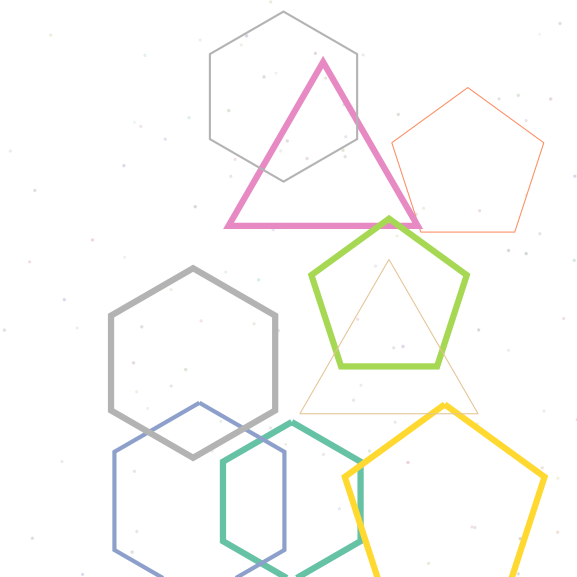[{"shape": "hexagon", "thickness": 3, "radius": 0.69, "center": [0.505, 0.131]}, {"shape": "pentagon", "thickness": 0.5, "radius": 0.69, "center": [0.81, 0.709]}, {"shape": "hexagon", "thickness": 2, "radius": 0.85, "center": [0.345, 0.132]}, {"shape": "triangle", "thickness": 3, "radius": 0.95, "center": [0.56, 0.703]}, {"shape": "pentagon", "thickness": 3, "radius": 0.71, "center": [0.674, 0.479]}, {"shape": "pentagon", "thickness": 3, "radius": 0.91, "center": [0.77, 0.117]}, {"shape": "triangle", "thickness": 0.5, "radius": 0.89, "center": [0.674, 0.372]}, {"shape": "hexagon", "thickness": 3, "radius": 0.82, "center": [0.334, 0.371]}, {"shape": "hexagon", "thickness": 1, "radius": 0.74, "center": [0.491, 0.832]}]